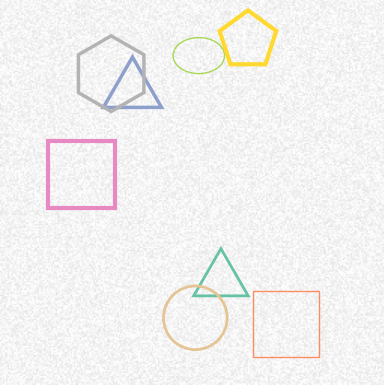[{"shape": "triangle", "thickness": 2, "radius": 0.41, "center": [0.574, 0.272]}, {"shape": "square", "thickness": 1, "radius": 0.43, "center": [0.743, 0.158]}, {"shape": "triangle", "thickness": 2.5, "radius": 0.44, "center": [0.344, 0.765]}, {"shape": "square", "thickness": 3, "radius": 0.43, "center": [0.212, 0.547]}, {"shape": "oval", "thickness": 1, "radius": 0.33, "center": [0.516, 0.856]}, {"shape": "pentagon", "thickness": 3, "radius": 0.39, "center": [0.644, 0.896]}, {"shape": "circle", "thickness": 2, "radius": 0.41, "center": [0.507, 0.175]}, {"shape": "hexagon", "thickness": 2.5, "radius": 0.49, "center": [0.289, 0.809]}]